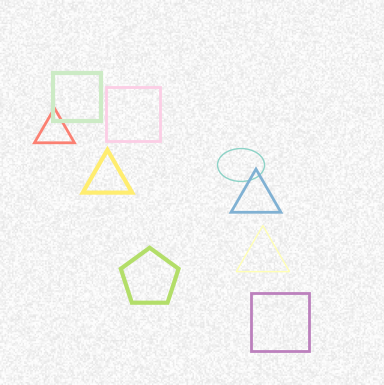[{"shape": "oval", "thickness": 1, "radius": 0.31, "center": [0.626, 0.571]}, {"shape": "triangle", "thickness": 1, "radius": 0.4, "center": [0.683, 0.334]}, {"shape": "triangle", "thickness": 2, "radius": 0.3, "center": [0.141, 0.659]}, {"shape": "triangle", "thickness": 2, "radius": 0.37, "center": [0.665, 0.486]}, {"shape": "pentagon", "thickness": 3, "radius": 0.39, "center": [0.389, 0.278]}, {"shape": "square", "thickness": 2, "radius": 0.35, "center": [0.345, 0.703]}, {"shape": "square", "thickness": 2, "radius": 0.38, "center": [0.728, 0.163]}, {"shape": "square", "thickness": 3, "radius": 0.31, "center": [0.201, 0.748]}, {"shape": "triangle", "thickness": 3, "radius": 0.37, "center": [0.279, 0.537]}]